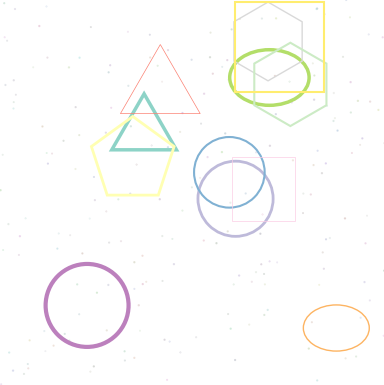[{"shape": "triangle", "thickness": 2.5, "radius": 0.48, "center": [0.374, 0.659]}, {"shape": "pentagon", "thickness": 2, "radius": 0.56, "center": [0.345, 0.585]}, {"shape": "circle", "thickness": 2, "radius": 0.49, "center": [0.612, 0.484]}, {"shape": "triangle", "thickness": 0.5, "radius": 0.6, "center": [0.416, 0.765]}, {"shape": "circle", "thickness": 1.5, "radius": 0.46, "center": [0.596, 0.552]}, {"shape": "oval", "thickness": 1, "radius": 0.43, "center": [0.874, 0.148]}, {"shape": "oval", "thickness": 2.5, "radius": 0.52, "center": [0.7, 0.799]}, {"shape": "square", "thickness": 0.5, "radius": 0.41, "center": [0.684, 0.508]}, {"shape": "hexagon", "thickness": 1, "radius": 0.51, "center": [0.696, 0.892]}, {"shape": "circle", "thickness": 3, "radius": 0.54, "center": [0.226, 0.207]}, {"shape": "hexagon", "thickness": 1.5, "radius": 0.54, "center": [0.754, 0.781]}, {"shape": "square", "thickness": 1.5, "radius": 0.58, "center": [0.726, 0.878]}]